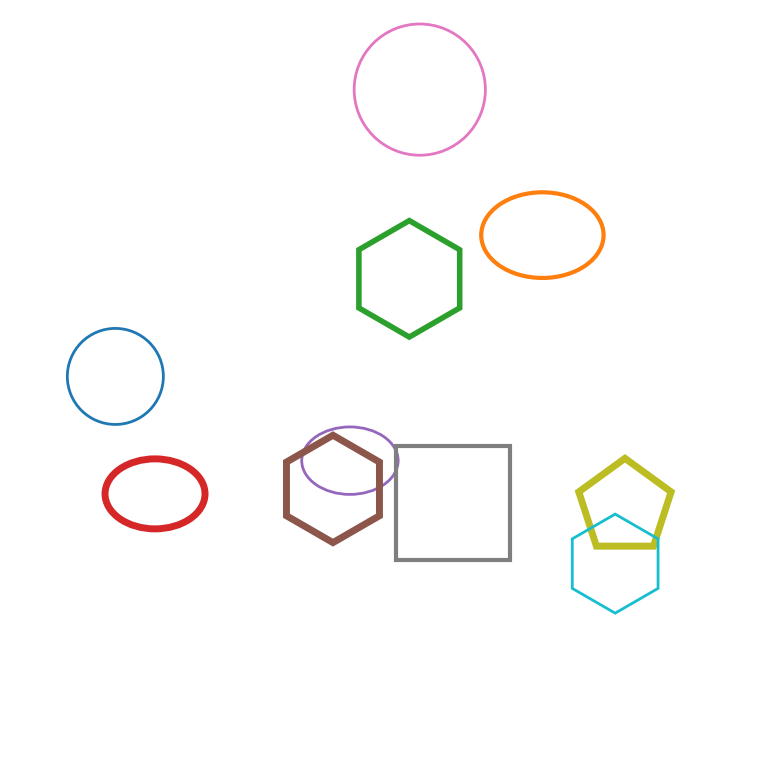[{"shape": "circle", "thickness": 1, "radius": 0.31, "center": [0.15, 0.511]}, {"shape": "oval", "thickness": 1.5, "radius": 0.4, "center": [0.704, 0.695]}, {"shape": "hexagon", "thickness": 2, "radius": 0.38, "center": [0.532, 0.638]}, {"shape": "oval", "thickness": 2.5, "radius": 0.32, "center": [0.201, 0.359]}, {"shape": "oval", "thickness": 1, "radius": 0.31, "center": [0.454, 0.402]}, {"shape": "hexagon", "thickness": 2.5, "radius": 0.35, "center": [0.432, 0.365]}, {"shape": "circle", "thickness": 1, "radius": 0.43, "center": [0.545, 0.884]}, {"shape": "square", "thickness": 1.5, "radius": 0.37, "center": [0.589, 0.347]}, {"shape": "pentagon", "thickness": 2.5, "radius": 0.32, "center": [0.812, 0.342]}, {"shape": "hexagon", "thickness": 1, "radius": 0.32, "center": [0.799, 0.268]}]